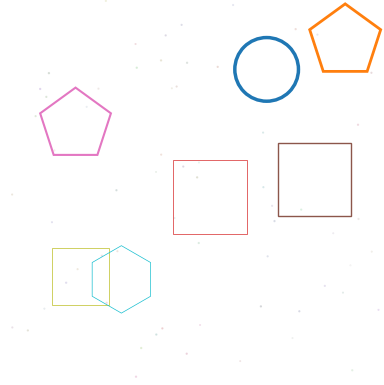[{"shape": "circle", "thickness": 2.5, "radius": 0.41, "center": [0.693, 0.82]}, {"shape": "pentagon", "thickness": 2, "radius": 0.48, "center": [0.897, 0.893]}, {"shape": "square", "thickness": 0.5, "radius": 0.48, "center": [0.545, 0.488]}, {"shape": "square", "thickness": 1, "radius": 0.48, "center": [0.817, 0.534]}, {"shape": "pentagon", "thickness": 1.5, "radius": 0.48, "center": [0.196, 0.676]}, {"shape": "square", "thickness": 0.5, "radius": 0.37, "center": [0.209, 0.281]}, {"shape": "hexagon", "thickness": 0.5, "radius": 0.44, "center": [0.315, 0.274]}]